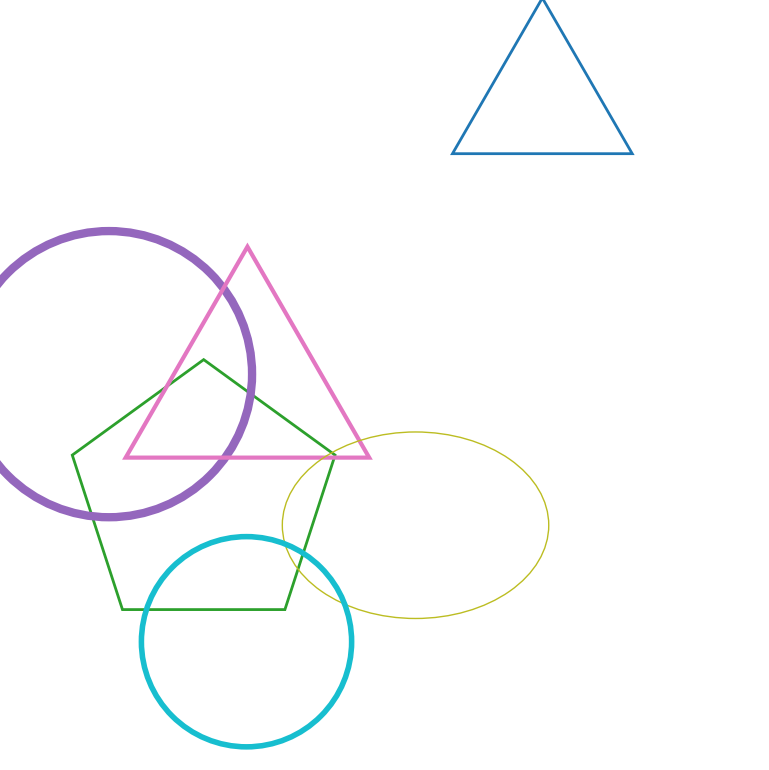[{"shape": "triangle", "thickness": 1, "radius": 0.67, "center": [0.704, 0.868]}, {"shape": "pentagon", "thickness": 1, "radius": 0.9, "center": [0.265, 0.354]}, {"shape": "circle", "thickness": 3, "radius": 0.93, "center": [0.142, 0.514]}, {"shape": "triangle", "thickness": 1.5, "radius": 0.91, "center": [0.321, 0.497]}, {"shape": "oval", "thickness": 0.5, "radius": 0.87, "center": [0.54, 0.318]}, {"shape": "circle", "thickness": 2, "radius": 0.68, "center": [0.32, 0.167]}]